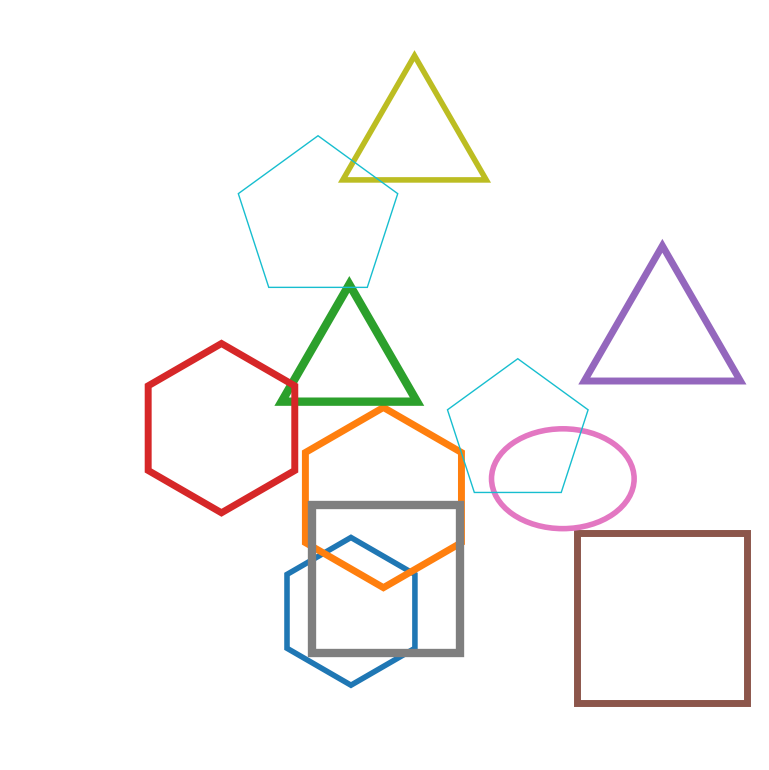[{"shape": "hexagon", "thickness": 2, "radius": 0.48, "center": [0.456, 0.206]}, {"shape": "hexagon", "thickness": 2.5, "radius": 0.59, "center": [0.498, 0.354]}, {"shape": "triangle", "thickness": 3, "radius": 0.51, "center": [0.454, 0.529]}, {"shape": "hexagon", "thickness": 2.5, "radius": 0.55, "center": [0.288, 0.444]}, {"shape": "triangle", "thickness": 2.5, "radius": 0.59, "center": [0.86, 0.564]}, {"shape": "square", "thickness": 2.5, "radius": 0.55, "center": [0.86, 0.197]}, {"shape": "oval", "thickness": 2, "radius": 0.46, "center": [0.731, 0.378]}, {"shape": "square", "thickness": 3, "radius": 0.48, "center": [0.501, 0.248]}, {"shape": "triangle", "thickness": 2, "radius": 0.54, "center": [0.538, 0.82]}, {"shape": "pentagon", "thickness": 0.5, "radius": 0.54, "center": [0.413, 0.715]}, {"shape": "pentagon", "thickness": 0.5, "radius": 0.48, "center": [0.672, 0.438]}]